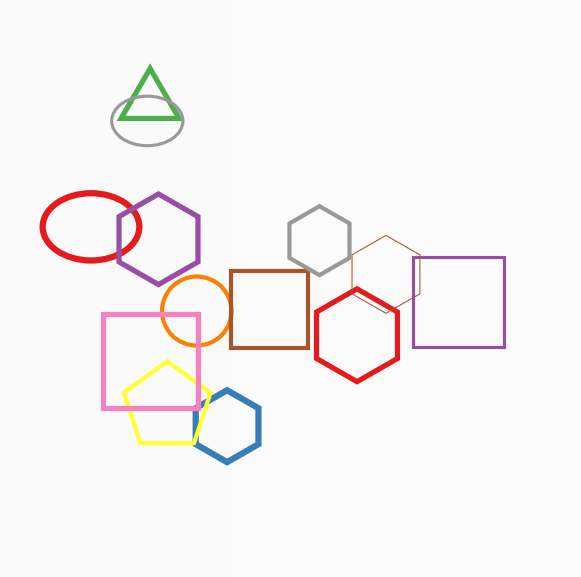[{"shape": "hexagon", "thickness": 2.5, "radius": 0.4, "center": [0.614, 0.419]}, {"shape": "oval", "thickness": 3, "radius": 0.42, "center": [0.157, 0.606]}, {"shape": "hexagon", "thickness": 3, "radius": 0.31, "center": [0.391, 0.261]}, {"shape": "triangle", "thickness": 2.5, "radius": 0.29, "center": [0.258, 0.823]}, {"shape": "square", "thickness": 1.5, "radius": 0.39, "center": [0.788, 0.476]}, {"shape": "hexagon", "thickness": 2.5, "radius": 0.39, "center": [0.273, 0.585]}, {"shape": "circle", "thickness": 2, "radius": 0.3, "center": [0.339, 0.46]}, {"shape": "pentagon", "thickness": 2, "radius": 0.39, "center": [0.288, 0.295]}, {"shape": "hexagon", "thickness": 0.5, "radius": 0.34, "center": [0.664, 0.524]}, {"shape": "square", "thickness": 2, "radius": 0.33, "center": [0.464, 0.463]}, {"shape": "square", "thickness": 2.5, "radius": 0.41, "center": [0.26, 0.374]}, {"shape": "hexagon", "thickness": 2, "radius": 0.3, "center": [0.55, 0.582]}, {"shape": "oval", "thickness": 1.5, "radius": 0.31, "center": [0.253, 0.79]}]